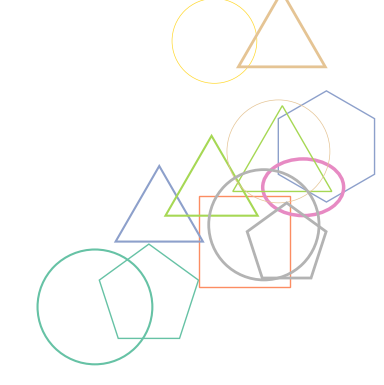[{"shape": "circle", "thickness": 1.5, "radius": 0.75, "center": [0.247, 0.203]}, {"shape": "pentagon", "thickness": 1, "radius": 0.68, "center": [0.387, 0.231]}, {"shape": "square", "thickness": 1, "radius": 0.59, "center": [0.636, 0.372]}, {"shape": "triangle", "thickness": 1.5, "radius": 0.65, "center": [0.414, 0.438]}, {"shape": "hexagon", "thickness": 1, "radius": 0.72, "center": [0.848, 0.62]}, {"shape": "oval", "thickness": 2.5, "radius": 0.53, "center": [0.787, 0.514]}, {"shape": "triangle", "thickness": 1, "radius": 0.74, "center": [0.733, 0.577]}, {"shape": "triangle", "thickness": 1.5, "radius": 0.69, "center": [0.55, 0.509]}, {"shape": "circle", "thickness": 0.5, "radius": 0.55, "center": [0.557, 0.894]}, {"shape": "triangle", "thickness": 2, "radius": 0.65, "center": [0.732, 0.892]}, {"shape": "circle", "thickness": 0.5, "radius": 0.67, "center": [0.723, 0.607]}, {"shape": "circle", "thickness": 2, "radius": 0.72, "center": [0.685, 0.416]}, {"shape": "pentagon", "thickness": 2, "radius": 0.54, "center": [0.745, 0.365]}]